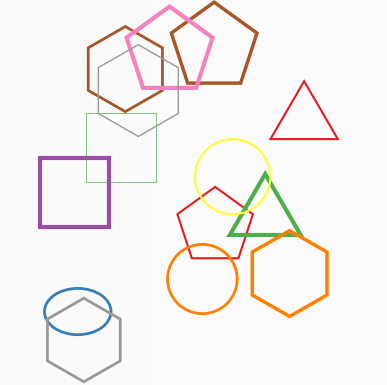[{"shape": "pentagon", "thickness": 1.5, "radius": 0.51, "center": [0.555, 0.412]}, {"shape": "triangle", "thickness": 1.5, "radius": 0.5, "center": [0.785, 0.689]}, {"shape": "oval", "thickness": 2, "radius": 0.43, "center": [0.201, 0.191]}, {"shape": "triangle", "thickness": 3, "radius": 0.53, "center": [0.685, 0.442]}, {"shape": "square", "thickness": 0.5, "radius": 0.45, "center": [0.312, 0.616]}, {"shape": "square", "thickness": 3, "radius": 0.44, "center": [0.193, 0.499]}, {"shape": "circle", "thickness": 2, "radius": 0.45, "center": [0.522, 0.275]}, {"shape": "hexagon", "thickness": 2.5, "radius": 0.56, "center": [0.747, 0.29]}, {"shape": "circle", "thickness": 1.5, "radius": 0.49, "center": [0.601, 0.541]}, {"shape": "hexagon", "thickness": 2, "radius": 0.55, "center": [0.323, 0.821]}, {"shape": "pentagon", "thickness": 2.5, "radius": 0.58, "center": [0.553, 0.878]}, {"shape": "pentagon", "thickness": 3, "radius": 0.58, "center": [0.438, 0.866]}, {"shape": "hexagon", "thickness": 1, "radius": 0.6, "center": [0.357, 0.765]}, {"shape": "hexagon", "thickness": 2, "radius": 0.54, "center": [0.216, 0.117]}]